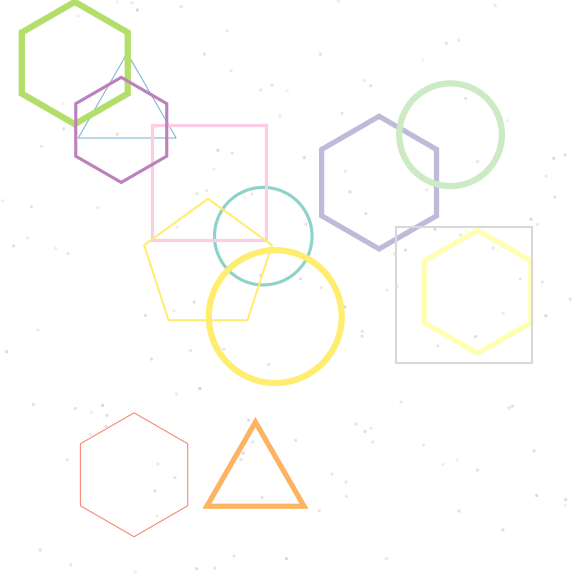[{"shape": "circle", "thickness": 1.5, "radius": 0.42, "center": [0.456, 0.59]}, {"shape": "hexagon", "thickness": 2.5, "radius": 0.53, "center": [0.827, 0.494]}, {"shape": "hexagon", "thickness": 2.5, "radius": 0.57, "center": [0.656, 0.683]}, {"shape": "hexagon", "thickness": 0.5, "radius": 0.54, "center": [0.232, 0.177]}, {"shape": "triangle", "thickness": 0.5, "radius": 0.49, "center": [0.22, 0.809]}, {"shape": "triangle", "thickness": 2.5, "radius": 0.49, "center": [0.442, 0.171]}, {"shape": "hexagon", "thickness": 3, "radius": 0.53, "center": [0.129, 0.89]}, {"shape": "square", "thickness": 1.5, "radius": 0.5, "center": [0.362, 0.683]}, {"shape": "square", "thickness": 1, "radius": 0.59, "center": [0.804, 0.488]}, {"shape": "hexagon", "thickness": 1.5, "radius": 0.45, "center": [0.21, 0.774]}, {"shape": "circle", "thickness": 3, "radius": 0.44, "center": [0.78, 0.766]}, {"shape": "circle", "thickness": 3, "radius": 0.58, "center": [0.477, 0.451]}, {"shape": "pentagon", "thickness": 1, "radius": 0.58, "center": [0.36, 0.539]}]